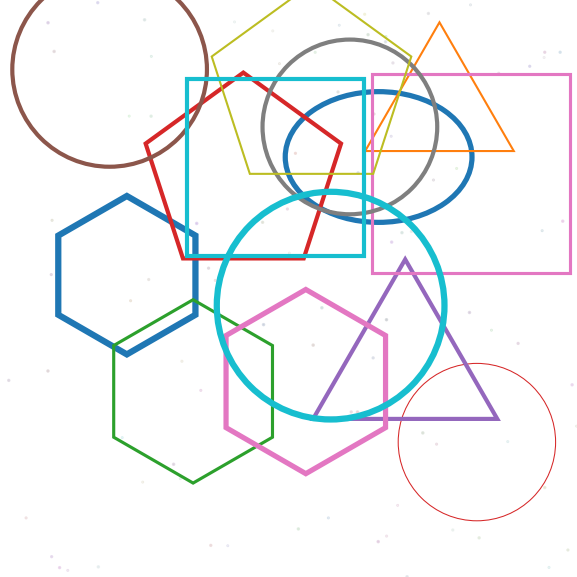[{"shape": "oval", "thickness": 2.5, "radius": 0.81, "center": [0.656, 0.727]}, {"shape": "hexagon", "thickness": 3, "radius": 0.69, "center": [0.22, 0.523]}, {"shape": "triangle", "thickness": 1, "radius": 0.74, "center": [0.761, 0.812]}, {"shape": "hexagon", "thickness": 1.5, "radius": 0.79, "center": [0.334, 0.321]}, {"shape": "pentagon", "thickness": 2, "radius": 0.89, "center": [0.421, 0.696]}, {"shape": "circle", "thickness": 0.5, "radius": 0.68, "center": [0.826, 0.234]}, {"shape": "triangle", "thickness": 2, "radius": 0.92, "center": [0.702, 0.366]}, {"shape": "circle", "thickness": 2, "radius": 0.84, "center": [0.19, 0.879]}, {"shape": "hexagon", "thickness": 2.5, "radius": 0.8, "center": [0.53, 0.338]}, {"shape": "square", "thickness": 1.5, "radius": 0.86, "center": [0.816, 0.699]}, {"shape": "circle", "thickness": 2, "radius": 0.76, "center": [0.606, 0.779]}, {"shape": "pentagon", "thickness": 1, "radius": 0.91, "center": [0.539, 0.845]}, {"shape": "circle", "thickness": 3, "radius": 0.99, "center": [0.573, 0.47]}, {"shape": "square", "thickness": 2, "radius": 0.77, "center": [0.477, 0.71]}]